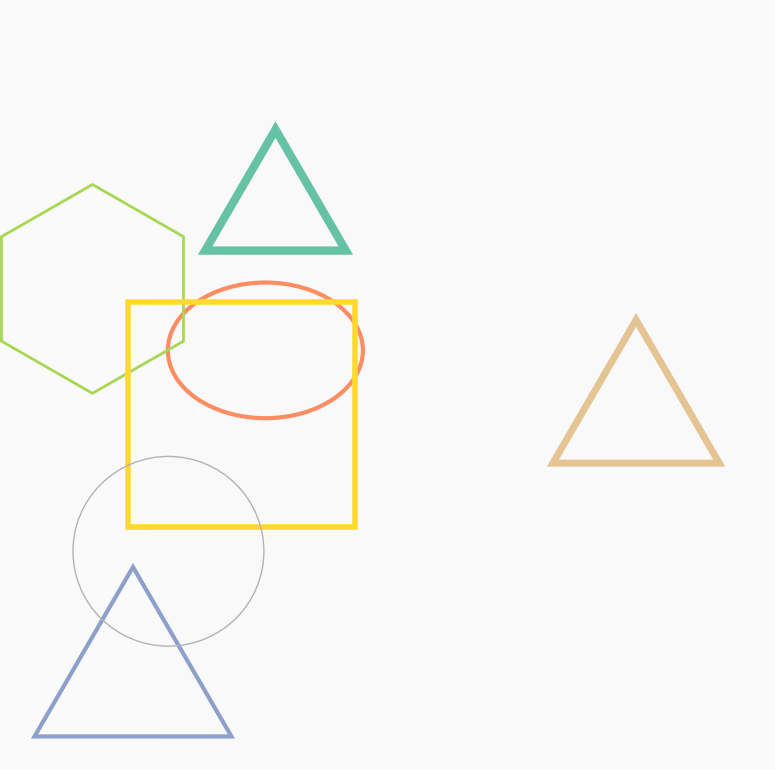[{"shape": "triangle", "thickness": 3, "radius": 0.52, "center": [0.355, 0.727]}, {"shape": "oval", "thickness": 1.5, "radius": 0.63, "center": [0.342, 0.545]}, {"shape": "triangle", "thickness": 1.5, "radius": 0.73, "center": [0.172, 0.117]}, {"shape": "hexagon", "thickness": 1, "radius": 0.68, "center": [0.119, 0.625]}, {"shape": "square", "thickness": 2, "radius": 0.73, "center": [0.311, 0.462]}, {"shape": "triangle", "thickness": 2.5, "radius": 0.62, "center": [0.821, 0.461]}, {"shape": "circle", "thickness": 0.5, "radius": 0.62, "center": [0.217, 0.284]}]